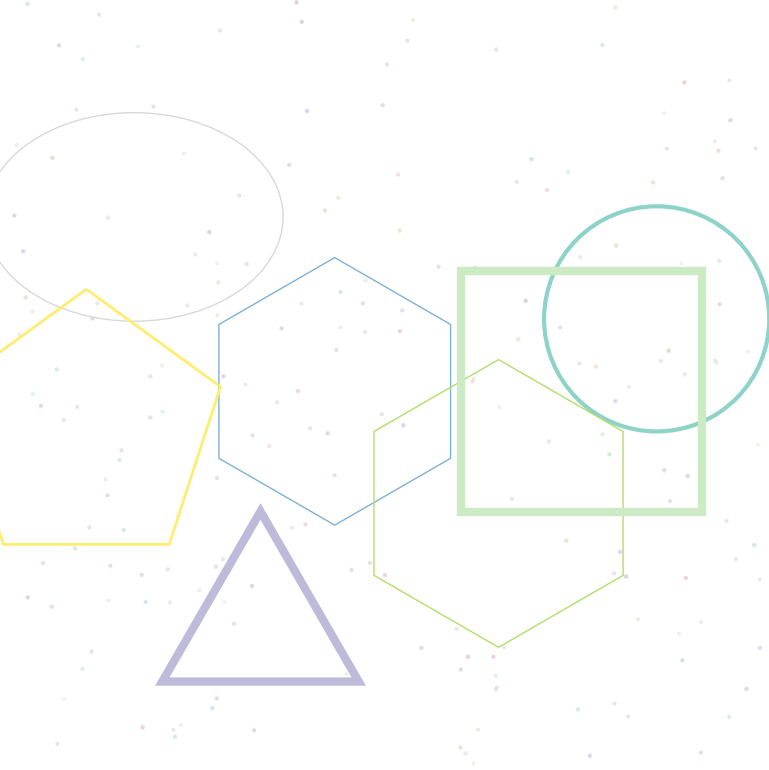[{"shape": "circle", "thickness": 1.5, "radius": 0.73, "center": [0.853, 0.586]}, {"shape": "triangle", "thickness": 3, "radius": 0.74, "center": [0.338, 0.188]}, {"shape": "hexagon", "thickness": 0.5, "radius": 0.87, "center": [0.435, 0.492]}, {"shape": "hexagon", "thickness": 0.5, "radius": 0.93, "center": [0.647, 0.346]}, {"shape": "oval", "thickness": 0.5, "radius": 0.97, "center": [0.174, 0.718]}, {"shape": "square", "thickness": 3, "radius": 0.78, "center": [0.756, 0.492]}, {"shape": "pentagon", "thickness": 1, "radius": 0.92, "center": [0.112, 0.441]}]